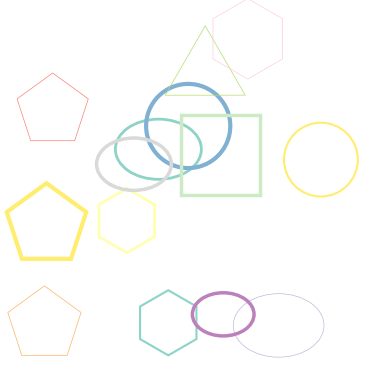[{"shape": "hexagon", "thickness": 1.5, "radius": 0.42, "center": [0.437, 0.162]}, {"shape": "oval", "thickness": 2, "radius": 0.56, "center": [0.411, 0.612]}, {"shape": "hexagon", "thickness": 2, "radius": 0.42, "center": [0.329, 0.427]}, {"shape": "oval", "thickness": 0.5, "radius": 0.59, "center": [0.724, 0.155]}, {"shape": "pentagon", "thickness": 0.5, "radius": 0.49, "center": [0.137, 0.713]}, {"shape": "circle", "thickness": 3, "radius": 0.55, "center": [0.489, 0.673]}, {"shape": "pentagon", "thickness": 0.5, "radius": 0.5, "center": [0.115, 0.157]}, {"shape": "triangle", "thickness": 0.5, "radius": 0.6, "center": [0.533, 0.813]}, {"shape": "hexagon", "thickness": 0.5, "radius": 0.52, "center": [0.644, 0.899]}, {"shape": "oval", "thickness": 2.5, "radius": 0.49, "center": [0.348, 0.574]}, {"shape": "oval", "thickness": 2.5, "radius": 0.4, "center": [0.58, 0.184]}, {"shape": "square", "thickness": 2.5, "radius": 0.52, "center": [0.573, 0.597]}, {"shape": "pentagon", "thickness": 3, "radius": 0.54, "center": [0.121, 0.416]}, {"shape": "circle", "thickness": 1.5, "radius": 0.48, "center": [0.833, 0.585]}]